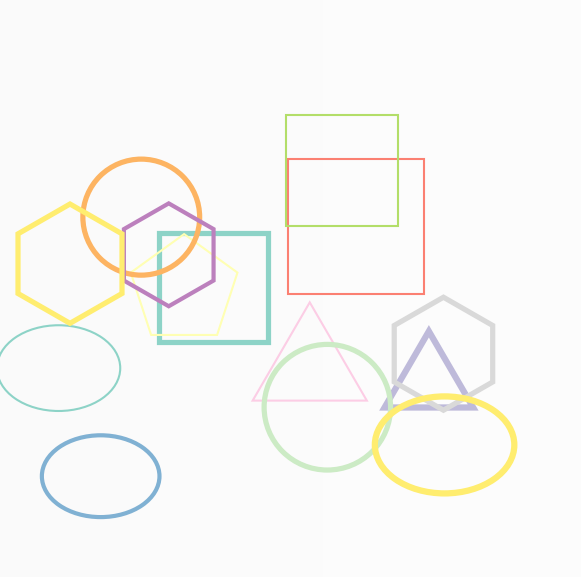[{"shape": "square", "thickness": 2.5, "radius": 0.47, "center": [0.367, 0.501]}, {"shape": "oval", "thickness": 1, "radius": 0.53, "center": [0.101, 0.362]}, {"shape": "pentagon", "thickness": 1, "radius": 0.48, "center": [0.317, 0.497]}, {"shape": "triangle", "thickness": 3, "radius": 0.44, "center": [0.738, 0.337]}, {"shape": "square", "thickness": 1, "radius": 0.58, "center": [0.612, 0.607]}, {"shape": "oval", "thickness": 2, "radius": 0.51, "center": [0.173, 0.175]}, {"shape": "circle", "thickness": 2.5, "radius": 0.5, "center": [0.243, 0.623]}, {"shape": "square", "thickness": 1, "radius": 0.48, "center": [0.588, 0.704]}, {"shape": "triangle", "thickness": 1, "radius": 0.57, "center": [0.533, 0.362]}, {"shape": "hexagon", "thickness": 2.5, "radius": 0.49, "center": [0.763, 0.387]}, {"shape": "hexagon", "thickness": 2, "radius": 0.45, "center": [0.29, 0.558]}, {"shape": "circle", "thickness": 2.5, "radius": 0.54, "center": [0.563, 0.294]}, {"shape": "hexagon", "thickness": 2.5, "radius": 0.52, "center": [0.12, 0.543]}, {"shape": "oval", "thickness": 3, "radius": 0.6, "center": [0.765, 0.229]}]